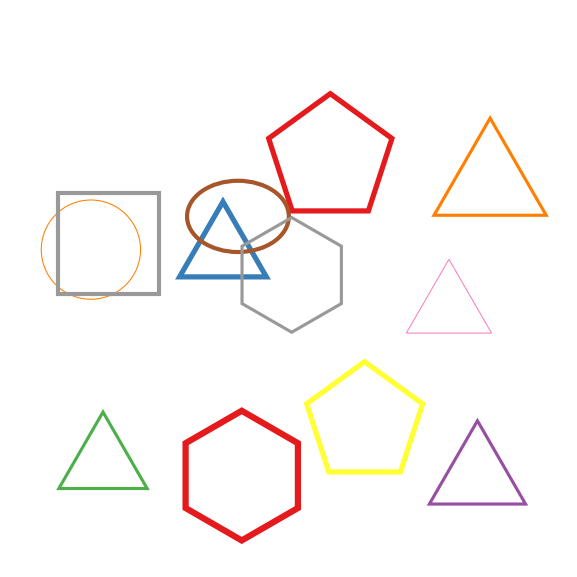[{"shape": "hexagon", "thickness": 3, "radius": 0.56, "center": [0.419, 0.176]}, {"shape": "pentagon", "thickness": 2.5, "radius": 0.56, "center": [0.572, 0.725]}, {"shape": "triangle", "thickness": 2.5, "radius": 0.43, "center": [0.386, 0.563]}, {"shape": "triangle", "thickness": 1.5, "radius": 0.44, "center": [0.178, 0.197]}, {"shape": "triangle", "thickness": 1.5, "radius": 0.48, "center": [0.827, 0.174]}, {"shape": "triangle", "thickness": 1.5, "radius": 0.56, "center": [0.849, 0.682]}, {"shape": "circle", "thickness": 0.5, "radius": 0.43, "center": [0.157, 0.567]}, {"shape": "pentagon", "thickness": 2.5, "radius": 0.53, "center": [0.631, 0.267]}, {"shape": "oval", "thickness": 2, "radius": 0.44, "center": [0.412, 0.624]}, {"shape": "triangle", "thickness": 0.5, "radius": 0.43, "center": [0.777, 0.465]}, {"shape": "square", "thickness": 2, "radius": 0.44, "center": [0.189, 0.578]}, {"shape": "hexagon", "thickness": 1.5, "radius": 0.5, "center": [0.505, 0.523]}]